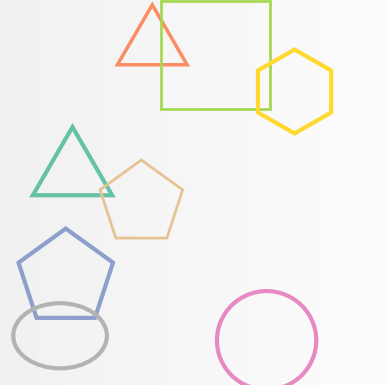[{"shape": "triangle", "thickness": 3, "radius": 0.59, "center": [0.187, 0.552]}, {"shape": "triangle", "thickness": 2.5, "radius": 0.52, "center": [0.393, 0.884]}, {"shape": "pentagon", "thickness": 3, "radius": 0.64, "center": [0.17, 0.278]}, {"shape": "circle", "thickness": 3, "radius": 0.64, "center": [0.688, 0.116]}, {"shape": "square", "thickness": 2, "radius": 0.7, "center": [0.557, 0.856]}, {"shape": "hexagon", "thickness": 3, "radius": 0.55, "center": [0.76, 0.762]}, {"shape": "pentagon", "thickness": 2, "radius": 0.56, "center": [0.365, 0.472]}, {"shape": "oval", "thickness": 3, "radius": 0.6, "center": [0.155, 0.128]}]